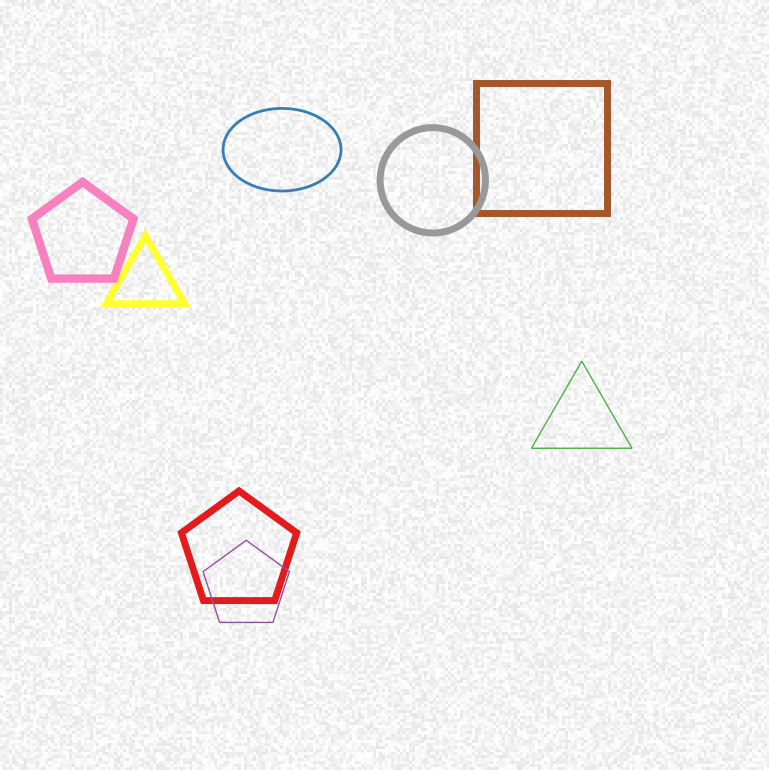[{"shape": "pentagon", "thickness": 2.5, "radius": 0.39, "center": [0.31, 0.284]}, {"shape": "oval", "thickness": 1, "radius": 0.38, "center": [0.366, 0.806]}, {"shape": "triangle", "thickness": 0.5, "radius": 0.38, "center": [0.756, 0.456]}, {"shape": "pentagon", "thickness": 0.5, "radius": 0.29, "center": [0.32, 0.239]}, {"shape": "triangle", "thickness": 2.5, "radius": 0.29, "center": [0.189, 0.635]}, {"shape": "square", "thickness": 2.5, "radius": 0.42, "center": [0.704, 0.808]}, {"shape": "pentagon", "thickness": 3, "radius": 0.35, "center": [0.107, 0.694]}, {"shape": "circle", "thickness": 2.5, "radius": 0.34, "center": [0.562, 0.766]}]